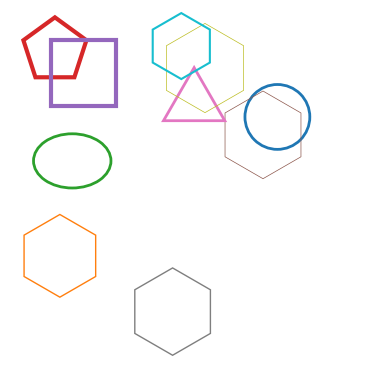[{"shape": "circle", "thickness": 2, "radius": 0.42, "center": [0.72, 0.696]}, {"shape": "hexagon", "thickness": 1, "radius": 0.54, "center": [0.156, 0.336]}, {"shape": "oval", "thickness": 2, "radius": 0.5, "center": [0.188, 0.582]}, {"shape": "pentagon", "thickness": 3, "radius": 0.43, "center": [0.143, 0.869]}, {"shape": "square", "thickness": 3, "radius": 0.42, "center": [0.217, 0.81]}, {"shape": "hexagon", "thickness": 0.5, "radius": 0.57, "center": [0.683, 0.65]}, {"shape": "triangle", "thickness": 2, "radius": 0.46, "center": [0.504, 0.732]}, {"shape": "hexagon", "thickness": 1, "radius": 0.57, "center": [0.448, 0.191]}, {"shape": "hexagon", "thickness": 0.5, "radius": 0.58, "center": [0.532, 0.823]}, {"shape": "hexagon", "thickness": 1.5, "radius": 0.43, "center": [0.471, 0.88]}]